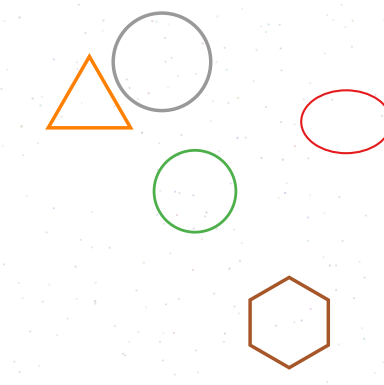[{"shape": "oval", "thickness": 1.5, "radius": 0.58, "center": [0.899, 0.684]}, {"shape": "circle", "thickness": 2, "radius": 0.53, "center": [0.506, 0.503]}, {"shape": "triangle", "thickness": 2.5, "radius": 0.62, "center": [0.232, 0.73]}, {"shape": "hexagon", "thickness": 2.5, "radius": 0.59, "center": [0.751, 0.162]}, {"shape": "circle", "thickness": 2.5, "radius": 0.63, "center": [0.421, 0.839]}]